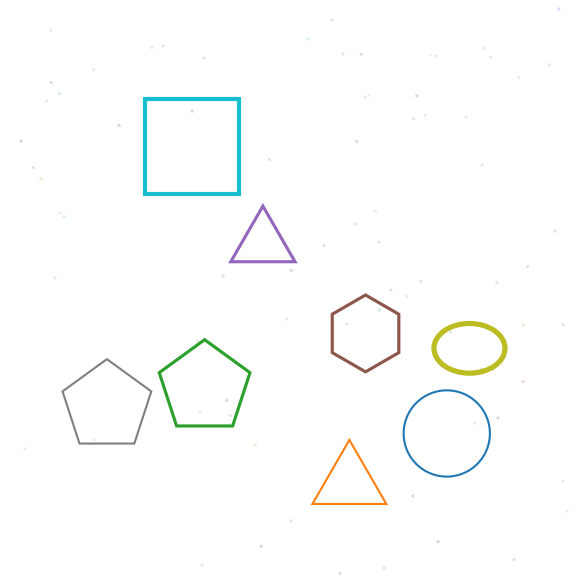[{"shape": "circle", "thickness": 1, "radius": 0.37, "center": [0.774, 0.249]}, {"shape": "triangle", "thickness": 1, "radius": 0.37, "center": [0.605, 0.163]}, {"shape": "pentagon", "thickness": 1.5, "radius": 0.41, "center": [0.354, 0.328]}, {"shape": "triangle", "thickness": 1.5, "radius": 0.32, "center": [0.455, 0.578]}, {"shape": "hexagon", "thickness": 1.5, "radius": 0.33, "center": [0.633, 0.422]}, {"shape": "pentagon", "thickness": 1, "radius": 0.4, "center": [0.185, 0.296]}, {"shape": "oval", "thickness": 2.5, "radius": 0.31, "center": [0.813, 0.396]}, {"shape": "square", "thickness": 2, "radius": 0.41, "center": [0.332, 0.745]}]